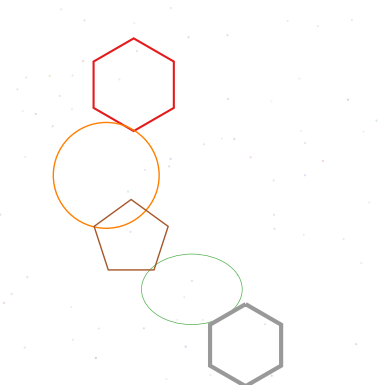[{"shape": "hexagon", "thickness": 1.5, "radius": 0.6, "center": [0.347, 0.78]}, {"shape": "oval", "thickness": 0.5, "radius": 0.65, "center": [0.498, 0.248]}, {"shape": "circle", "thickness": 1, "radius": 0.69, "center": [0.276, 0.544]}, {"shape": "pentagon", "thickness": 1, "radius": 0.51, "center": [0.341, 0.381]}, {"shape": "hexagon", "thickness": 3, "radius": 0.53, "center": [0.638, 0.103]}]